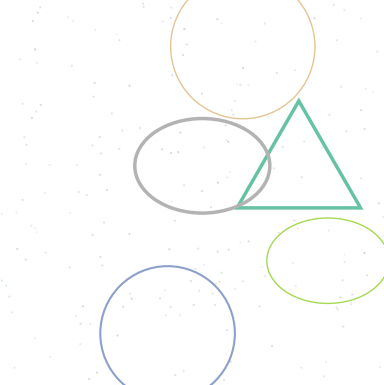[{"shape": "triangle", "thickness": 2.5, "radius": 0.93, "center": [0.776, 0.553]}, {"shape": "circle", "thickness": 1.5, "radius": 0.87, "center": [0.435, 0.134]}, {"shape": "oval", "thickness": 1, "radius": 0.79, "center": [0.851, 0.323]}, {"shape": "circle", "thickness": 1, "radius": 0.94, "center": [0.631, 0.879]}, {"shape": "oval", "thickness": 2.5, "radius": 0.88, "center": [0.525, 0.569]}]